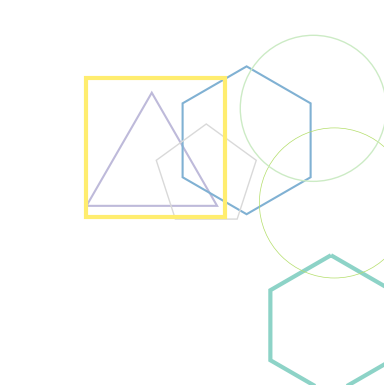[{"shape": "hexagon", "thickness": 3, "radius": 0.91, "center": [0.86, 0.155]}, {"shape": "triangle", "thickness": 1.5, "radius": 0.98, "center": [0.394, 0.563]}, {"shape": "hexagon", "thickness": 1.5, "radius": 0.96, "center": [0.641, 0.636]}, {"shape": "circle", "thickness": 0.5, "radius": 0.97, "center": [0.869, 0.473]}, {"shape": "pentagon", "thickness": 1, "radius": 0.68, "center": [0.536, 0.541]}, {"shape": "circle", "thickness": 1, "radius": 0.95, "center": [0.814, 0.719]}, {"shape": "square", "thickness": 3, "radius": 0.91, "center": [0.404, 0.616]}]